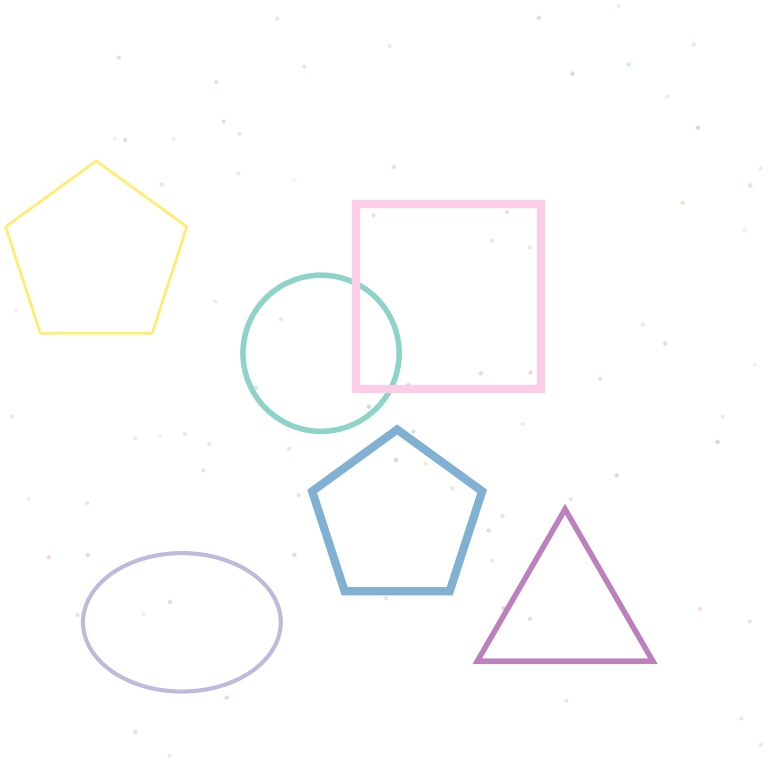[{"shape": "circle", "thickness": 2, "radius": 0.51, "center": [0.417, 0.541]}, {"shape": "oval", "thickness": 1.5, "radius": 0.64, "center": [0.236, 0.192]}, {"shape": "pentagon", "thickness": 3, "radius": 0.58, "center": [0.516, 0.326]}, {"shape": "square", "thickness": 3, "radius": 0.6, "center": [0.583, 0.615]}, {"shape": "triangle", "thickness": 2, "radius": 0.66, "center": [0.734, 0.207]}, {"shape": "pentagon", "thickness": 1, "radius": 0.62, "center": [0.125, 0.667]}]